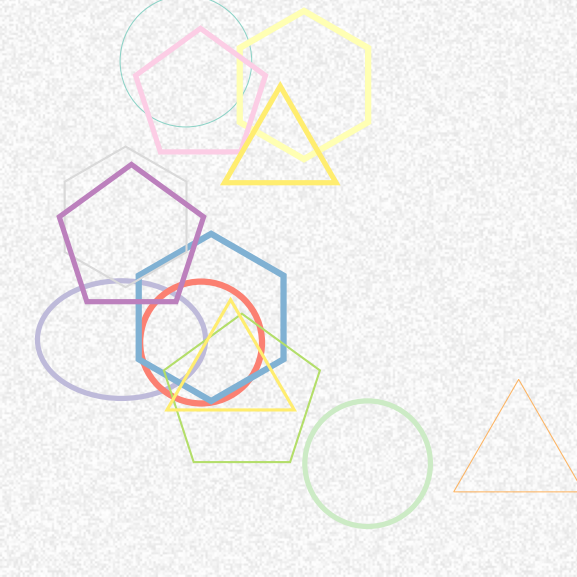[{"shape": "circle", "thickness": 0.5, "radius": 0.57, "center": [0.322, 0.893]}, {"shape": "hexagon", "thickness": 3, "radius": 0.64, "center": [0.526, 0.852]}, {"shape": "oval", "thickness": 2.5, "radius": 0.73, "center": [0.21, 0.411]}, {"shape": "circle", "thickness": 3, "radius": 0.53, "center": [0.348, 0.406]}, {"shape": "hexagon", "thickness": 3, "radius": 0.72, "center": [0.366, 0.449]}, {"shape": "triangle", "thickness": 0.5, "radius": 0.65, "center": [0.898, 0.212]}, {"shape": "pentagon", "thickness": 1, "radius": 0.71, "center": [0.419, 0.314]}, {"shape": "pentagon", "thickness": 2.5, "radius": 0.59, "center": [0.347, 0.832]}, {"shape": "hexagon", "thickness": 1, "radius": 0.61, "center": [0.217, 0.624]}, {"shape": "pentagon", "thickness": 2.5, "radius": 0.66, "center": [0.228, 0.583]}, {"shape": "circle", "thickness": 2.5, "radius": 0.54, "center": [0.637, 0.196]}, {"shape": "triangle", "thickness": 2.5, "radius": 0.56, "center": [0.485, 0.738]}, {"shape": "triangle", "thickness": 1.5, "radius": 0.64, "center": [0.399, 0.353]}]